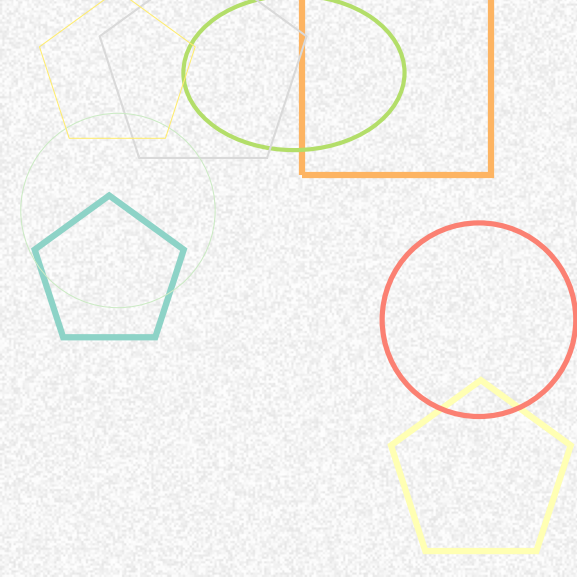[{"shape": "pentagon", "thickness": 3, "radius": 0.68, "center": [0.189, 0.525]}, {"shape": "pentagon", "thickness": 3, "radius": 0.82, "center": [0.833, 0.177]}, {"shape": "circle", "thickness": 2.5, "radius": 0.84, "center": [0.829, 0.446]}, {"shape": "square", "thickness": 3, "radius": 0.82, "center": [0.687, 0.859]}, {"shape": "oval", "thickness": 2, "radius": 0.96, "center": [0.509, 0.873]}, {"shape": "pentagon", "thickness": 1, "radius": 0.94, "center": [0.352, 0.878]}, {"shape": "circle", "thickness": 0.5, "radius": 0.84, "center": [0.204, 0.635]}, {"shape": "pentagon", "thickness": 0.5, "radius": 0.71, "center": [0.203, 0.874]}]